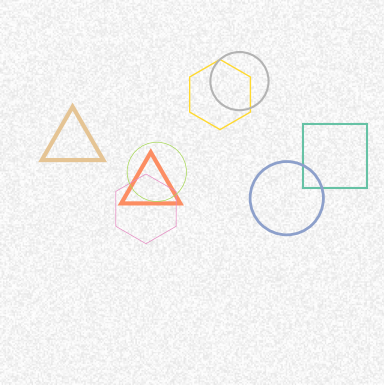[{"shape": "square", "thickness": 1.5, "radius": 0.42, "center": [0.871, 0.594]}, {"shape": "triangle", "thickness": 3, "radius": 0.44, "center": [0.392, 0.516]}, {"shape": "circle", "thickness": 2, "radius": 0.48, "center": [0.745, 0.485]}, {"shape": "hexagon", "thickness": 0.5, "radius": 0.45, "center": [0.379, 0.458]}, {"shape": "circle", "thickness": 0.5, "radius": 0.39, "center": [0.407, 0.554]}, {"shape": "hexagon", "thickness": 1, "radius": 0.46, "center": [0.572, 0.755]}, {"shape": "triangle", "thickness": 3, "radius": 0.46, "center": [0.189, 0.63]}, {"shape": "circle", "thickness": 1.5, "radius": 0.38, "center": [0.622, 0.789]}]